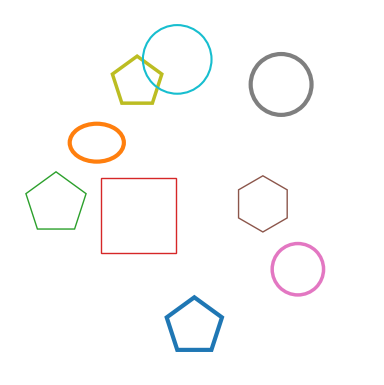[{"shape": "pentagon", "thickness": 3, "radius": 0.38, "center": [0.505, 0.152]}, {"shape": "oval", "thickness": 3, "radius": 0.35, "center": [0.251, 0.629]}, {"shape": "pentagon", "thickness": 1, "radius": 0.41, "center": [0.145, 0.472]}, {"shape": "square", "thickness": 1, "radius": 0.49, "center": [0.361, 0.441]}, {"shape": "hexagon", "thickness": 1, "radius": 0.36, "center": [0.683, 0.47]}, {"shape": "circle", "thickness": 2.5, "radius": 0.33, "center": [0.774, 0.301]}, {"shape": "circle", "thickness": 3, "radius": 0.4, "center": [0.73, 0.781]}, {"shape": "pentagon", "thickness": 2.5, "radius": 0.34, "center": [0.356, 0.787]}, {"shape": "circle", "thickness": 1.5, "radius": 0.45, "center": [0.46, 0.846]}]